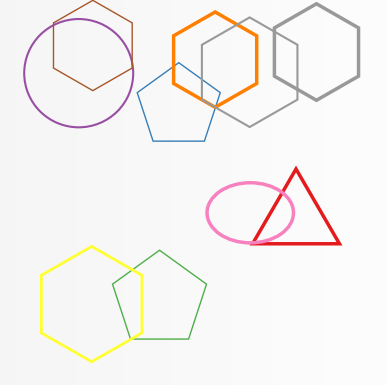[{"shape": "triangle", "thickness": 2.5, "radius": 0.65, "center": [0.764, 0.432]}, {"shape": "pentagon", "thickness": 1, "radius": 0.56, "center": [0.461, 0.725]}, {"shape": "pentagon", "thickness": 1, "radius": 0.64, "center": [0.412, 0.223]}, {"shape": "circle", "thickness": 1.5, "radius": 0.7, "center": [0.203, 0.81]}, {"shape": "hexagon", "thickness": 2.5, "radius": 0.62, "center": [0.555, 0.845]}, {"shape": "hexagon", "thickness": 2, "radius": 0.75, "center": [0.237, 0.21]}, {"shape": "hexagon", "thickness": 1, "radius": 0.59, "center": [0.24, 0.882]}, {"shape": "oval", "thickness": 2.5, "radius": 0.56, "center": [0.646, 0.447]}, {"shape": "hexagon", "thickness": 2.5, "radius": 0.63, "center": [0.817, 0.865]}, {"shape": "hexagon", "thickness": 1.5, "radius": 0.71, "center": [0.644, 0.812]}]